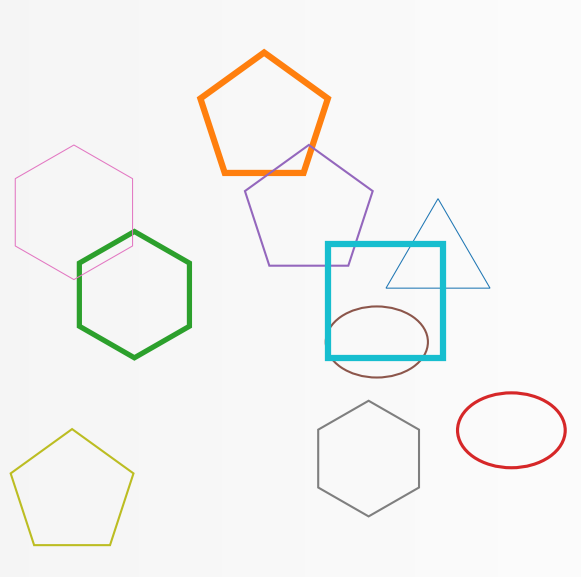[{"shape": "triangle", "thickness": 0.5, "radius": 0.52, "center": [0.754, 0.552]}, {"shape": "pentagon", "thickness": 3, "radius": 0.58, "center": [0.454, 0.793]}, {"shape": "hexagon", "thickness": 2.5, "radius": 0.55, "center": [0.231, 0.489]}, {"shape": "oval", "thickness": 1.5, "radius": 0.46, "center": [0.88, 0.254]}, {"shape": "pentagon", "thickness": 1, "radius": 0.58, "center": [0.531, 0.633]}, {"shape": "oval", "thickness": 1, "radius": 0.44, "center": [0.648, 0.407]}, {"shape": "hexagon", "thickness": 0.5, "radius": 0.58, "center": [0.127, 0.632]}, {"shape": "hexagon", "thickness": 1, "radius": 0.5, "center": [0.634, 0.205]}, {"shape": "pentagon", "thickness": 1, "radius": 0.56, "center": [0.124, 0.145]}, {"shape": "square", "thickness": 3, "radius": 0.5, "center": [0.663, 0.478]}]